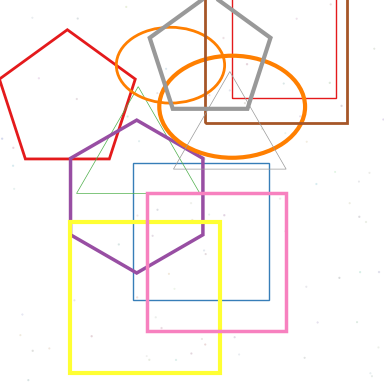[{"shape": "pentagon", "thickness": 2, "radius": 0.93, "center": [0.175, 0.737]}, {"shape": "square", "thickness": 1, "radius": 0.67, "center": [0.738, 0.879]}, {"shape": "square", "thickness": 1, "radius": 0.89, "center": [0.522, 0.399]}, {"shape": "triangle", "thickness": 0.5, "radius": 0.92, "center": [0.359, 0.59]}, {"shape": "hexagon", "thickness": 2.5, "radius": 0.99, "center": [0.355, 0.489]}, {"shape": "oval", "thickness": 2, "radius": 0.7, "center": [0.443, 0.831]}, {"shape": "oval", "thickness": 3, "radius": 0.95, "center": [0.603, 0.723]}, {"shape": "square", "thickness": 3, "radius": 0.98, "center": [0.376, 0.227]}, {"shape": "square", "thickness": 2, "radius": 0.92, "center": [0.718, 0.865]}, {"shape": "square", "thickness": 2.5, "radius": 0.9, "center": [0.563, 0.32]}, {"shape": "pentagon", "thickness": 3, "radius": 0.82, "center": [0.546, 0.851]}, {"shape": "triangle", "thickness": 0.5, "radius": 0.84, "center": [0.597, 0.645]}]